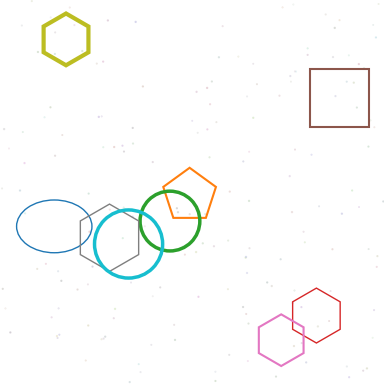[{"shape": "oval", "thickness": 1, "radius": 0.49, "center": [0.141, 0.412]}, {"shape": "pentagon", "thickness": 1.5, "radius": 0.36, "center": [0.492, 0.492]}, {"shape": "circle", "thickness": 2.5, "radius": 0.39, "center": [0.441, 0.426]}, {"shape": "hexagon", "thickness": 1, "radius": 0.36, "center": [0.822, 0.18]}, {"shape": "square", "thickness": 1.5, "radius": 0.38, "center": [0.882, 0.745]}, {"shape": "hexagon", "thickness": 1.5, "radius": 0.34, "center": [0.73, 0.116]}, {"shape": "hexagon", "thickness": 1, "radius": 0.44, "center": [0.284, 0.382]}, {"shape": "hexagon", "thickness": 3, "radius": 0.34, "center": [0.172, 0.898]}, {"shape": "circle", "thickness": 2.5, "radius": 0.44, "center": [0.334, 0.366]}]